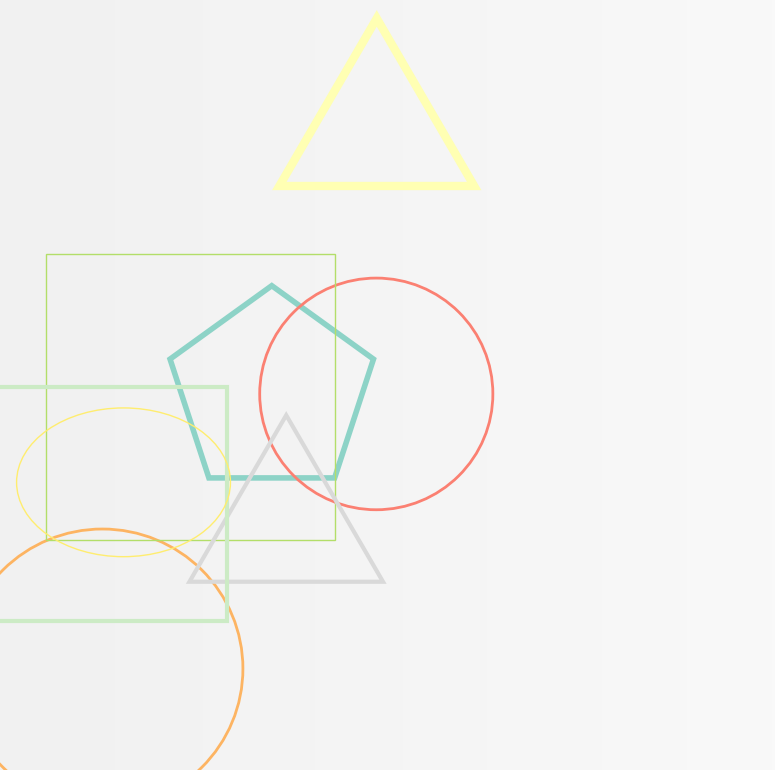[{"shape": "pentagon", "thickness": 2, "radius": 0.69, "center": [0.351, 0.491]}, {"shape": "triangle", "thickness": 3, "radius": 0.73, "center": [0.486, 0.831]}, {"shape": "circle", "thickness": 1, "radius": 0.75, "center": [0.486, 0.488]}, {"shape": "circle", "thickness": 1, "radius": 0.91, "center": [0.132, 0.132]}, {"shape": "square", "thickness": 0.5, "radius": 0.93, "center": [0.246, 0.484]}, {"shape": "triangle", "thickness": 1.5, "radius": 0.72, "center": [0.369, 0.317]}, {"shape": "square", "thickness": 1.5, "radius": 0.76, "center": [0.141, 0.345]}, {"shape": "oval", "thickness": 0.5, "radius": 0.69, "center": [0.159, 0.374]}]